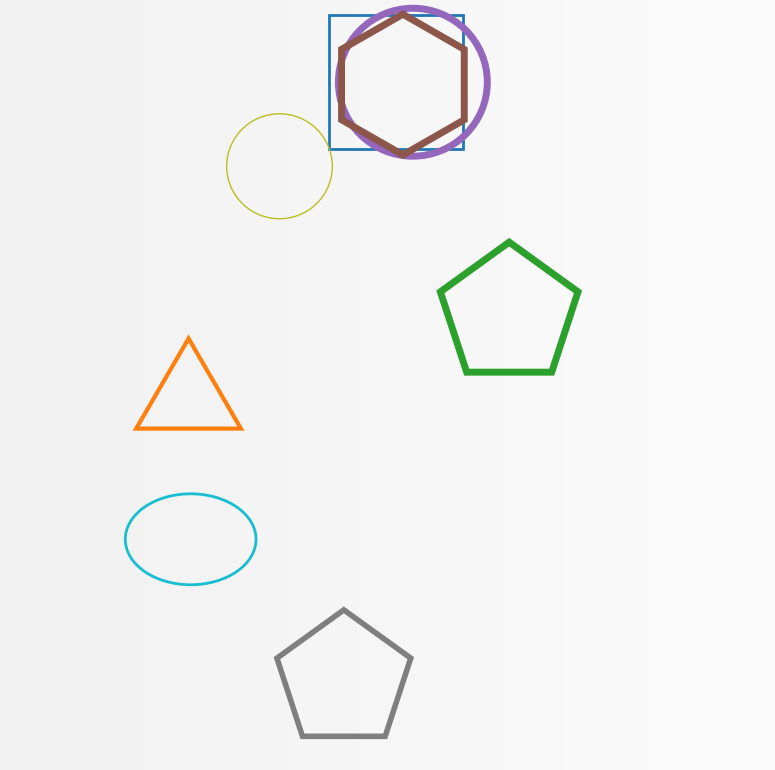[{"shape": "square", "thickness": 1, "radius": 0.43, "center": [0.511, 0.894]}, {"shape": "triangle", "thickness": 1.5, "radius": 0.39, "center": [0.243, 0.482]}, {"shape": "pentagon", "thickness": 2.5, "radius": 0.47, "center": [0.657, 0.592]}, {"shape": "circle", "thickness": 2.5, "radius": 0.48, "center": [0.533, 0.893]}, {"shape": "hexagon", "thickness": 2.5, "radius": 0.46, "center": [0.52, 0.89]}, {"shape": "pentagon", "thickness": 2, "radius": 0.45, "center": [0.444, 0.117]}, {"shape": "circle", "thickness": 0.5, "radius": 0.34, "center": [0.361, 0.784]}, {"shape": "oval", "thickness": 1, "radius": 0.42, "center": [0.246, 0.3]}]